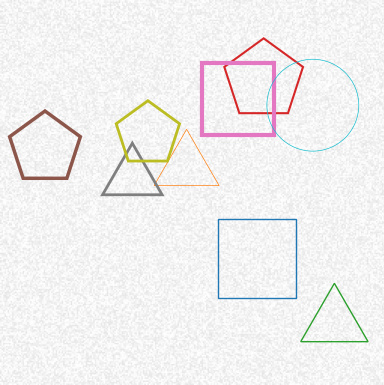[{"shape": "square", "thickness": 1, "radius": 0.51, "center": [0.667, 0.328]}, {"shape": "triangle", "thickness": 0.5, "radius": 0.49, "center": [0.485, 0.567]}, {"shape": "triangle", "thickness": 1, "radius": 0.51, "center": [0.869, 0.163]}, {"shape": "pentagon", "thickness": 1.5, "radius": 0.54, "center": [0.685, 0.793]}, {"shape": "pentagon", "thickness": 2.5, "radius": 0.48, "center": [0.117, 0.615]}, {"shape": "square", "thickness": 3, "radius": 0.47, "center": [0.618, 0.743]}, {"shape": "triangle", "thickness": 2, "radius": 0.45, "center": [0.344, 0.539]}, {"shape": "pentagon", "thickness": 2, "radius": 0.43, "center": [0.384, 0.652]}, {"shape": "circle", "thickness": 0.5, "radius": 0.6, "center": [0.813, 0.727]}]